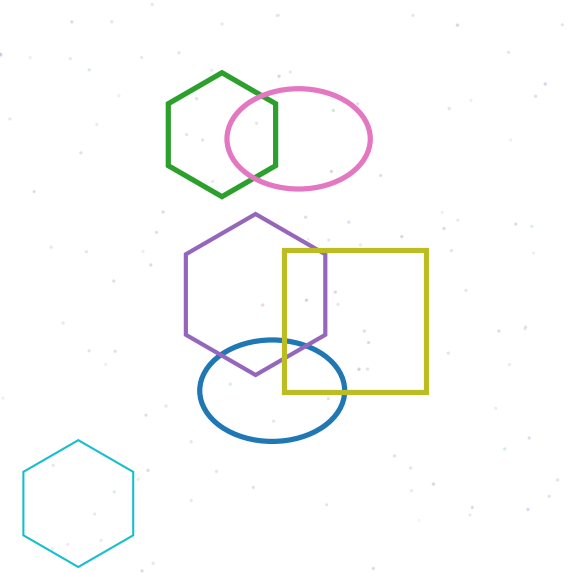[{"shape": "oval", "thickness": 2.5, "radius": 0.63, "center": [0.471, 0.323]}, {"shape": "hexagon", "thickness": 2.5, "radius": 0.54, "center": [0.384, 0.766]}, {"shape": "hexagon", "thickness": 2, "radius": 0.7, "center": [0.443, 0.489]}, {"shape": "oval", "thickness": 2.5, "radius": 0.62, "center": [0.517, 0.759]}, {"shape": "square", "thickness": 2.5, "radius": 0.61, "center": [0.615, 0.444]}, {"shape": "hexagon", "thickness": 1, "radius": 0.55, "center": [0.136, 0.127]}]